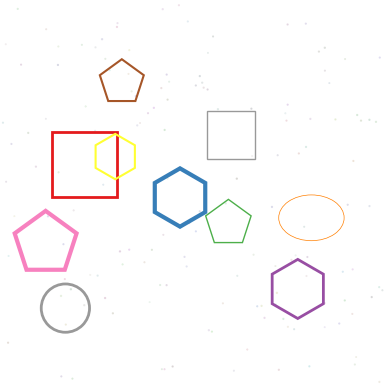[{"shape": "square", "thickness": 2, "radius": 0.42, "center": [0.219, 0.573]}, {"shape": "hexagon", "thickness": 3, "radius": 0.38, "center": [0.468, 0.487]}, {"shape": "pentagon", "thickness": 1, "radius": 0.31, "center": [0.593, 0.42]}, {"shape": "hexagon", "thickness": 2, "radius": 0.38, "center": [0.773, 0.249]}, {"shape": "oval", "thickness": 0.5, "radius": 0.42, "center": [0.809, 0.434]}, {"shape": "hexagon", "thickness": 1.5, "radius": 0.29, "center": [0.299, 0.593]}, {"shape": "pentagon", "thickness": 1.5, "radius": 0.3, "center": [0.316, 0.786]}, {"shape": "pentagon", "thickness": 3, "radius": 0.42, "center": [0.119, 0.368]}, {"shape": "square", "thickness": 1, "radius": 0.31, "center": [0.599, 0.649]}, {"shape": "circle", "thickness": 2, "radius": 0.31, "center": [0.17, 0.2]}]